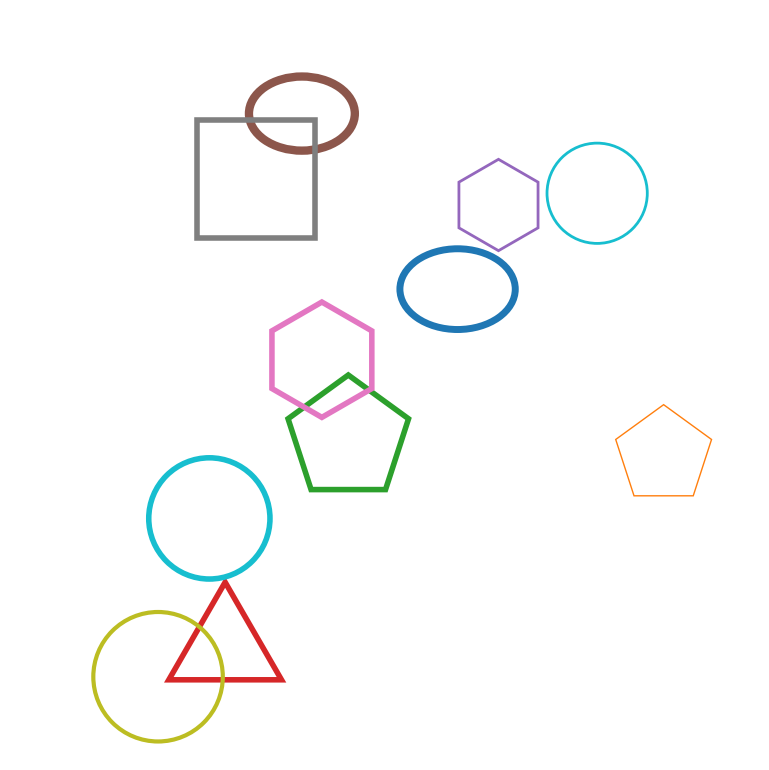[{"shape": "oval", "thickness": 2.5, "radius": 0.37, "center": [0.594, 0.624]}, {"shape": "pentagon", "thickness": 0.5, "radius": 0.33, "center": [0.862, 0.409]}, {"shape": "pentagon", "thickness": 2, "radius": 0.41, "center": [0.452, 0.431]}, {"shape": "triangle", "thickness": 2, "radius": 0.42, "center": [0.292, 0.159]}, {"shape": "hexagon", "thickness": 1, "radius": 0.3, "center": [0.647, 0.734]}, {"shape": "oval", "thickness": 3, "radius": 0.34, "center": [0.392, 0.852]}, {"shape": "hexagon", "thickness": 2, "radius": 0.37, "center": [0.418, 0.533]}, {"shape": "square", "thickness": 2, "radius": 0.38, "center": [0.332, 0.768]}, {"shape": "circle", "thickness": 1.5, "radius": 0.42, "center": [0.205, 0.121]}, {"shape": "circle", "thickness": 2, "radius": 0.39, "center": [0.272, 0.327]}, {"shape": "circle", "thickness": 1, "radius": 0.33, "center": [0.776, 0.749]}]